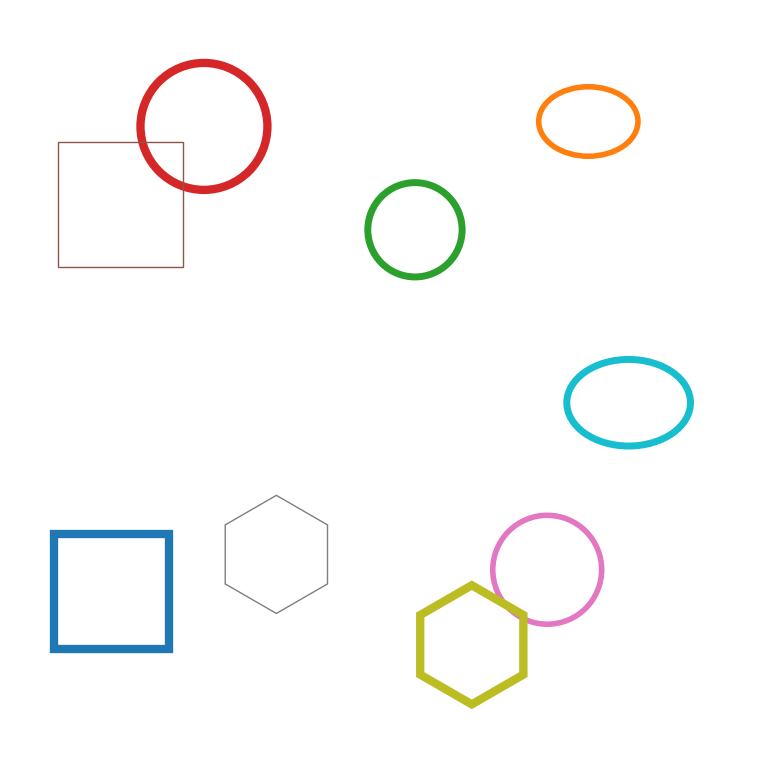[{"shape": "square", "thickness": 3, "radius": 0.37, "center": [0.145, 0.232]}, {"shape": "oval", "thickness": 2, "radius": 0.32, "center": [0.764, 0.842]}, {"shape": "circle", "thickness": 2.5, "radius": 0.31, "center": [0.539, 0.702]}, {"shape": "circle", "thickness": 3, "radius": 0.41, "center": [0.265, 0.836]}, {"shape": "square", "thickness": 0.5, "radius": 0.4, "center": [0.156, 0.735]}, {"shape": "circle", "thickness": 2, "radius": 0.35, "center": [0.711, 0.26]}, {"shape": "hexagon", "thickness": 0.5, "radius": 0.38, "center": [0.359, 0.28]}, {"shape": "hexagon", "thickness": 3, "radius": 0.39, "center": [0.613, 0.163]}, {"shape": "oval", "thickness": 2.5, "radius": 0.4, "center": [0.816, 0.477]}]